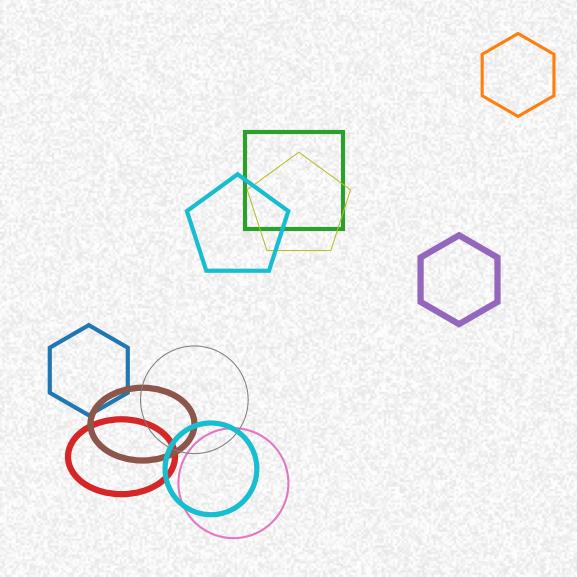[{"shape": "hexagon", "thickness": 2, "radius": 0.39, "center": [0.154, 0.358]}, {"shape": "hexagon", "thickness": 1.5, "radius": 0.36, "center": [0.897, 0.869]}, {"shape": "square", "thickness": 2, "radius": 0.42, "center": [0.509, 0.687]}, {"shape": "oval", "thickness": 3, "radius": 0.46, "center": [0.21, 0.208]}, {"shape": "hexagon", "thickness": 3, "radius": 0.38, "center": [0.795, 0.515]}, {"shape": "oval", "thickness": 3, "radius": 0.45, "center": [0.247, 0.265]}, {"shape": "circle", "thickness": 1, "radius": 0.48, "center": [0.404, 0.163]}, {"shape": "circle", "thickness": 0.5, "radius": 0.47, "center": [0.337, 0.307]}, {"shape": "pentagon", "thickness": 0.5, "radius": 0.47, "center": [0.518, 0.641]}, {"shape": "pentagon", "thickness": 2, "radius": 0.46, "center": [0.411, 0.605]}, {"shape": "circle", "thickness": 2.5, "radius": 0.4, "center": [0.365, 0.187]}]